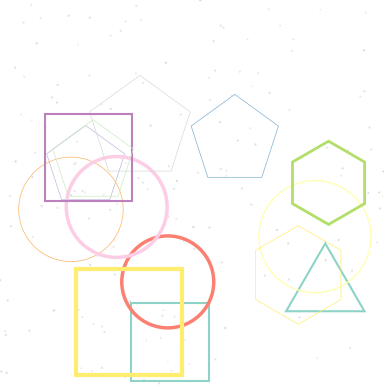[{"shape": "triangle", "thickness": 1.5, "radius": 0.59, "center": [0.845, 0.25]}, {"shape": "square", "thickness": 1.5, "radius": 0.51, "center": [0.442, 0.112]}, {"shape": "circle", "thickness": 1, "radius": 0.73, "center": [0.818, 0.385]}, {"shape": "pentagon", "thickness": 0.5, "radius": 0.53, "center": [0.222, 0.567]}, {"shape": "circle", "thickness": 2.5, "radius": 0.6, "center": [0.436, 0.268]}, {"shape": "pentagon", "thickness": 0.5, "radius": 0.6, "center": [0.61, 0.636]}, {"shape": "circle", "thickness": 0.5, "radius": 0.68, "center": [0.184, 0.456]}, {"shape": "hexagon", "thickness": 2, "radius": 0.54, "center": [0.853, 0.525]}, {"shape": "circle", "thickness": 2.5, "radius": 0.66, "center": [0.303, 0.462]}, {"shape": "pentagon", "thickness": 0.5, "radius": 0.69, "center": [0.363, 0.667]}, {"shape": "square", "thickness": 1.5, "radius": 0.57, "center": [0.229, 0.592]}, {"shape": "pentagon", "thickness": 0.5, "radius": 0.55, "center": [0.242, 0.579]}, {"shape": "hexagon", "thickness": 0.5, "radius": 0.64, "center": [0.775, 0.286]}, {"shape": "square", "thickness": 3, "radius": 0.69, "center": [0.336, 0.164]}]